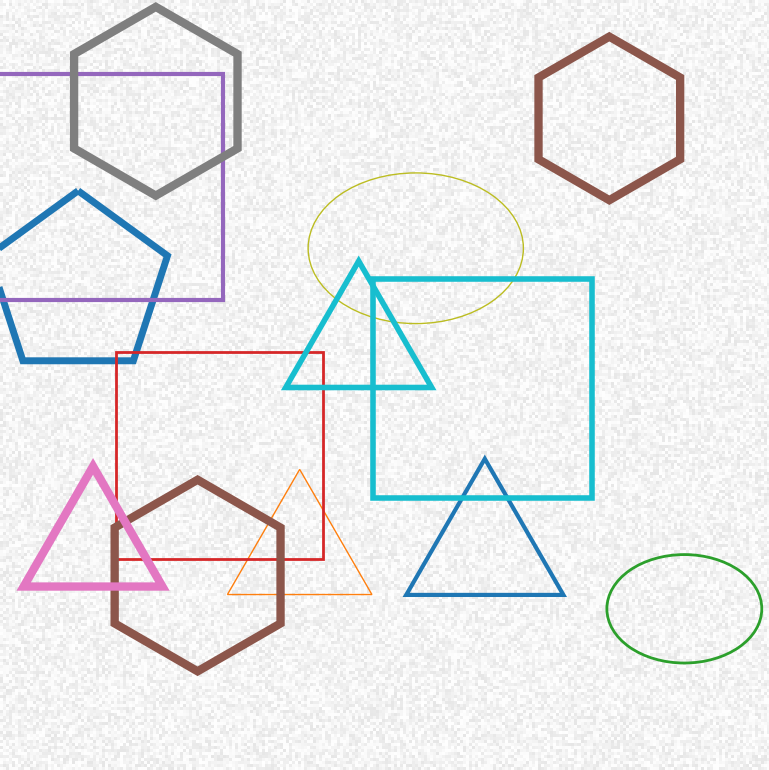[{"shape": "triangle", "thickness": 1.5, "radius": 0.59, "center": [0.63, 0.286]}, {"shape": "pentagon", "thickness": 2.5, "radius": 0.61, "center": [0.101, 0.63]}, {"shape": "triangle", "thickness": 0.5, "radius": 0.54, "center": [0.389, 0.282]}, {"shape": "oval", "thickness": 1, "radius": 0.5, "center": [0.889, 0.209]}, {"shape": "square", "thickness": 1, "radius": 0.67, "center": [0.285, 0.408]}, {"shape": "square", "thickness": 1.5, "radius": 0.73, "center": [0.143, 0.757]}, {"shape": "hexagon", "thickness": 3, "radius": 0.62, "center": [0.257, 0.253]}, {"shape": "hexagon", "thickness": 3, "radius": 0.53, "center": [0.791, 0.846]}, {"shape": "triangle", "thickness": 3, "radius": 0.52, "center": [0.121, 0.29]}, {"shape": "hexagon", "thickness": 3, "radius": 0.61, "center": [0.202, 0.869]}, {"shape": "oval", "thickness": 0.5, "radius": 0.7, "center": [0.54, 0.678]}, {"shape": "square", "thickness": 2, "radius": 0.71, "center": [0.627, 0.496]}, {"shape": "triangle", "thickness": 2, "radius": 0.55, "center": [0.466, 0.551]}]